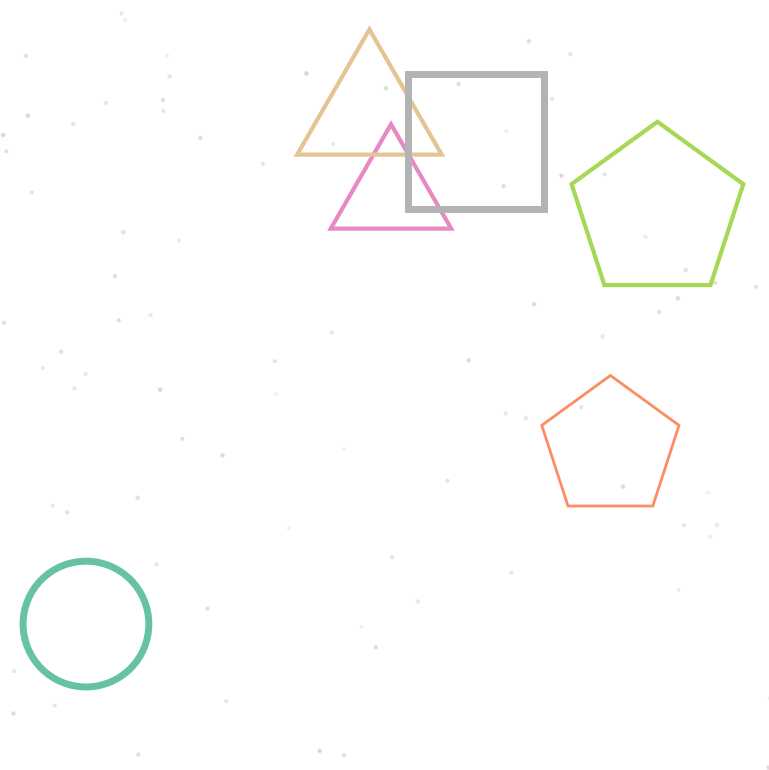[{"shape": "circle", "thickness": 2.5, "radius": 0.41, "center": [0.112, 0.19]}, {"shape": "pentagon", "thickness": 1, "radius": 0.47, "center": [0.793, 0.419]}, {"shape": "triangle", "thickness": 1.5, "radius": 0.45, "center": [0.508, 0.748]}, {"shape": "pentagon", "thickness": 1.5, "radius": 0.59, "center": [0.854, 0.725]}, {"shape": "triangle", "thickness": 1.5, "radius": 0.54, "center": [0.48, 0.853]}, {"shape": "square", "thickness": 2.5, "radius": 0.44, "center": [0.618, 0.816]}]